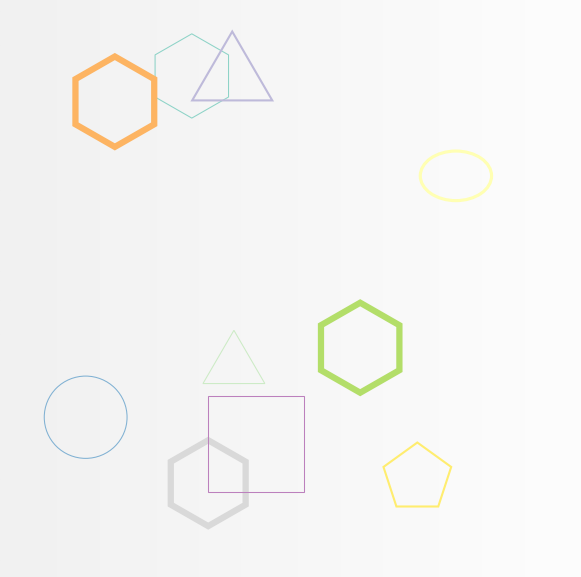[{"shape": "hexagon", "thickness": 0.5, "radius": 0.36, "center": [0.33, 0.868]}, {"shape": "oval", "thickness": 1.5, "radius": 0.31, "center": [0.784, 0.695]}, {"shape": "triangle", "thickness": 1, "radius": 0.4, "center": [0.4, 0.865]}, {"shape": "circle", "thickness": 0.5, "radius": 0.36, "center": [0.147, 0.277]}, {"shape": "hexagon", "thickness": 3, "radius": 0.39, "center": [0.198, 0.823]}, {"shape": "hexagon", "thickness": 3, "radius": 0.39, "center": [0.62, 0.397]}, {"shape": "hexagon", "thickness": 3, "radius": 0.37, "center": [0.358, 0.162]}, {"shape": "square", "thickness": 0.5, "radius": 0.41, "center": [0.44, 0.23]}, {"shape": "triangle", "thickness": 0.5, "radius": 0.31, "center": [0.402, 0.366]}, {"shape": "pentagon", "thickness": 1, "radius": 0.31, "center": [0.718, 0.172]}]